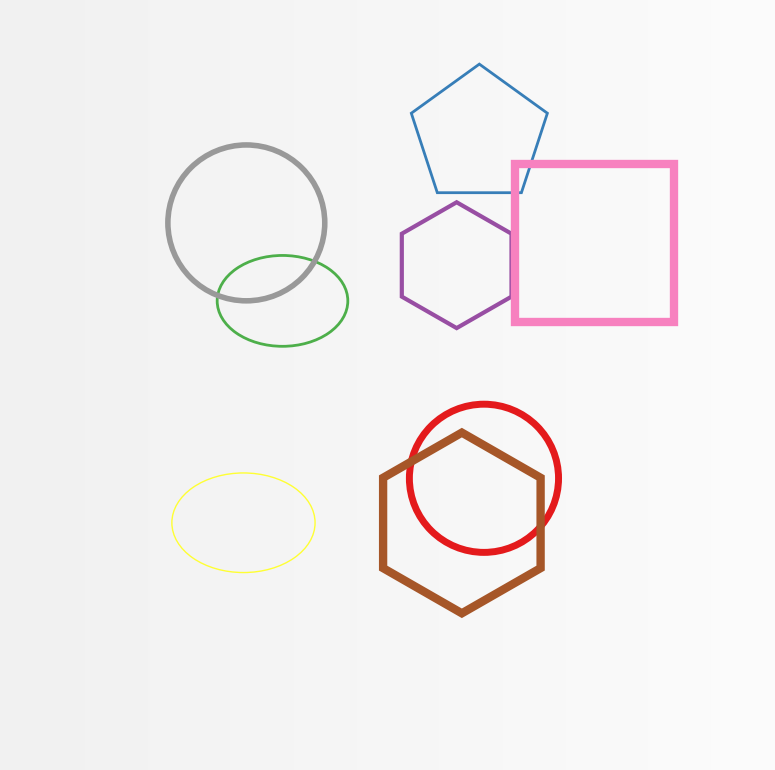[{"shape": "circle", "thickness": 2.5, "radius": 0.48, "center": [0.624, 0.379]}, {"shape": "pentagon", "thickness": 1, "radius": 0.46, "center": [0.619, 0.824]}, {"shape": "oval", "thickness": 1, "radius": 0.42, "center": [0.365, 0.609]}, {"shape": "hexagon", "thickness": 1.5, "radius": 0.41, "center": [0.589, 0.656]}, {"shape": "oval", "thickness": 0.5, "radius": 0.46, "center": [0.314, 0.321]}, {"shape": "hexagon", "thickness": 3, "radius": 0.59, "center": [0.596, 0.321]}, {"shape": "square", "thickness": 3, "radius": 0.51, "center": [0.767, 0.684]}, {"shape": "circle", "thickness": 2, "radius": 0.51, "center": [0.318, 0.711]}]